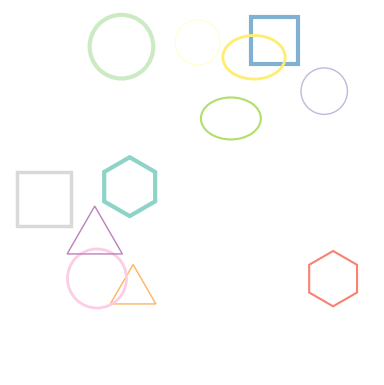[{"shape": "hexagon", "thickness": 3, "radius": 0.38, "center": [0.337, 0.515]}, {"shape": "circle", "thickness": 0.5, "radius": 0.29, "center": [0.514, 0.89]}, {"shape": "circle", "thickness": 1, "radius": 0.3, "center": [0.842, 0.763]}, {"shape": "hexagon", "thickness": 1.5, "radius": 0.36, "center": [0.865, 0.276]}, {"shape": "square", "thickness": 3, "radius": 0.3, "center": [0.714, 0.896]}, {"shape": "triangle", "thickness": 1, "radius": 0.34, "center": [0.346, 0.245]}, {"shape": "oval", "thickness": 1.5, "radius": 0.39, "center": [0.6, 0.692]}, {"shape": "circle", "thickness": 2, "radius": 0.38, "center": [0.252, 0.277]}, {"shape": "square", "thickness": 2.5, "radius": 0.35, "center": [0.115, 0.482]}, {"shape": "triangle", "thickness": 1, "radius": 0.41, "center": [0.246, 0.382]}, {"shape": "circle", "thickness": 3, "radius": 0.41, "center": [0.315, 0.879]}, {"shape": "oval", "thickness": 2, "radius": 0.4, "center": [0.66, 0.851]}]